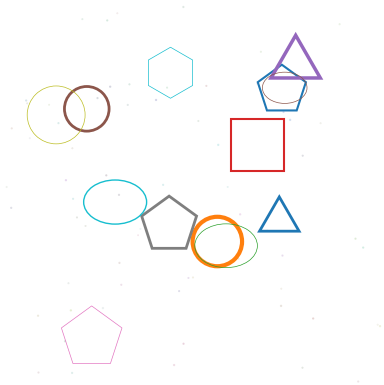[{"shape": "pentagon", "thickness": 1.5, "radius": 0.33, "center": [0.732, 0.766]}, {"shape": "triangle", "thickness": 2, "radius": 0.3, "center": [0.725, 0.429]}, {"shape": "circle", "thickness": 3, "radius": 0.32, "center": [0.565, 0.373]}, {"shape": "oval", "thickness": 0.5, "radius": 0.41, "center": [0.587, 0.362]}, {"shape": "square", "thickness": 1.5, "radius": 0.34, "center": [0.668, 0.623]}, {"shape": "triangle", "thickness": 2.5, "radius": 0.37, "center": [0.768, 0.834]}, {"shape": "circle", "thickness": 2, "radius": 0.29, "center": [0.225, 0.717]}, {"shape": "oval", "thickness": 0.5, "radius": 0.29, "center": [0.739, 0.772]}, {"shape": "pentagon", "thickness": 0.5, "radius": 0.41, "center": [0.238, 0.123]}, {"shape": "pentagon", "thickness": 2, "radius": 0.37, "center": [0.439, 0.416]}, {"shape": "circle", "thickness": 0.5, "radius": 0.38, "center": [0.146, 0.702]}, {"shape": "hexagon", "thickness": 0.5, "radius": 0.33, "center": [0.443, 0.811]}, {"shape": "oval", "thickness": 1, "radius": 0.41, "center": [0.299, 0.475]}]